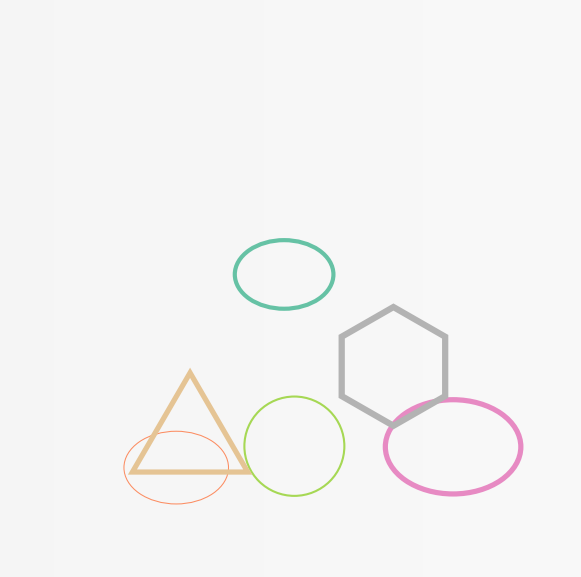[{"shape": "oval", "thickness": 2, "radius": 0.42, "center": [0.489, 0.524]}, {"shape": "oval", "thickness": 0.5, "radius": 0.45, "center": [0.303, 0.189]}, {"shape": "oval", "thickness": 2.5, "radius": 0.58, "center": [0.78, 0.225]}, {"shape": "circle", "thickness": 1, "radius": 0.43, "center": [0.506, 0.226]}, {"shape": "triangle", "thickness": 2.5, "radius": 0.57, "center": [0.327, 0.239]}, {"shape": "hexagon", "thickness": 3, "radius": 0.51, "center": [0.677, 0.365]}]